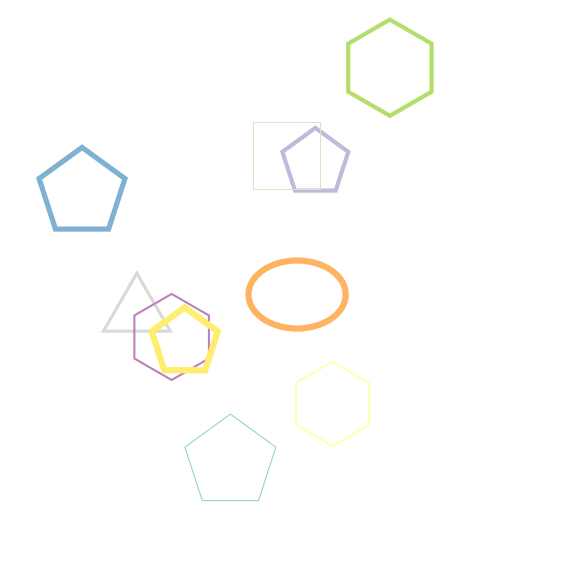[{"shape": "pentagon", "thickness": 0.5, "radius": 0.41, "center": [0.399, 0.199]}, {"shape": "hexagon", "thickness": 1, "radius": 0.36, "center": [0.576, 0.3]}, {"shape": "pentagon", "thickness": 2, "radius": 0.3, "center": [0.546, 0.718]}, {"shape": "pentagon", "thickness": 2.5, "radius": 0.39, "center": [0.142, 0.666]}, {"shape": "oval", "thickness": 3, "radius": 0.42, "center": [0.514, 0.489]}, {"shape": "hexagon", "thickness": 2, "radius": 0.42, "center": [0.675, 0.882]}, {"shape": "triangle", "thickness": 1.5, "radius": 0.33, "center": [0.237, 0.459]}, {"shape": "hexagon", "thickness": 1, "radius": 0.37, "center": [0.297, 0.416]}, {"shape": "square", "thickness": 0.5, "radius": 0.29, "center": [0.496, 0.729]}, {"shape": "pentagon", "thickness": 3, "radius": 0.3, "center": [0.32, 0.407]}]